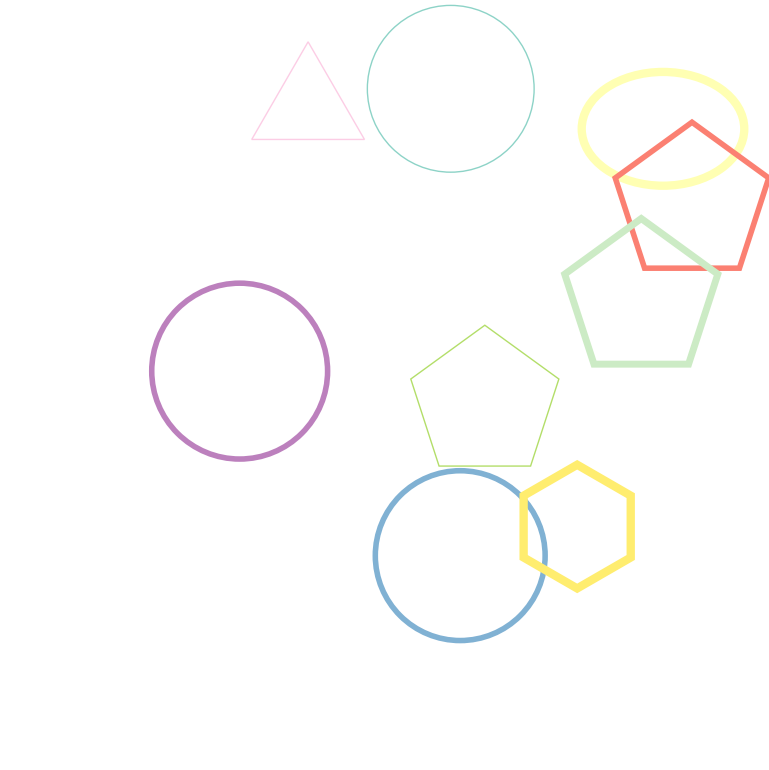[{"shape": "circle", "thickness": 0.5, "radius": 0.54, "center": [0.585, 0.885]}, {"shape": "oval", "thickness": 3, "radius": 0.53, "center": [0.861, 0.833]}, {"shape": "pentagon", "thickness": 2, "radius": 0.52, "center": [0.899, 0.736]}, {"shape": "circle", "thickness": 2, "radius": 0.55, "center": [0.598, 0.278]}, {"shape": "pentagon", "thickness": 0.5, "radius": 0.51, "center": [0.63, 0.477]}, {"shape": "triangle", "thickness": 0.5, "radius": 0.42, "center": [0.4, 0.861]}, {"shape": "circle", "thickness": 2, "radius": 0.57, "center": [0.311, 0.518]}, {"shape": "pentagon", "thickness": 2.5, "radius": 0.52, "center": [0.833, 0.612]}, {"shape": "hexagon", "thickness": 3, "radius": 0.4, "center": [0.75, 0.316]}]